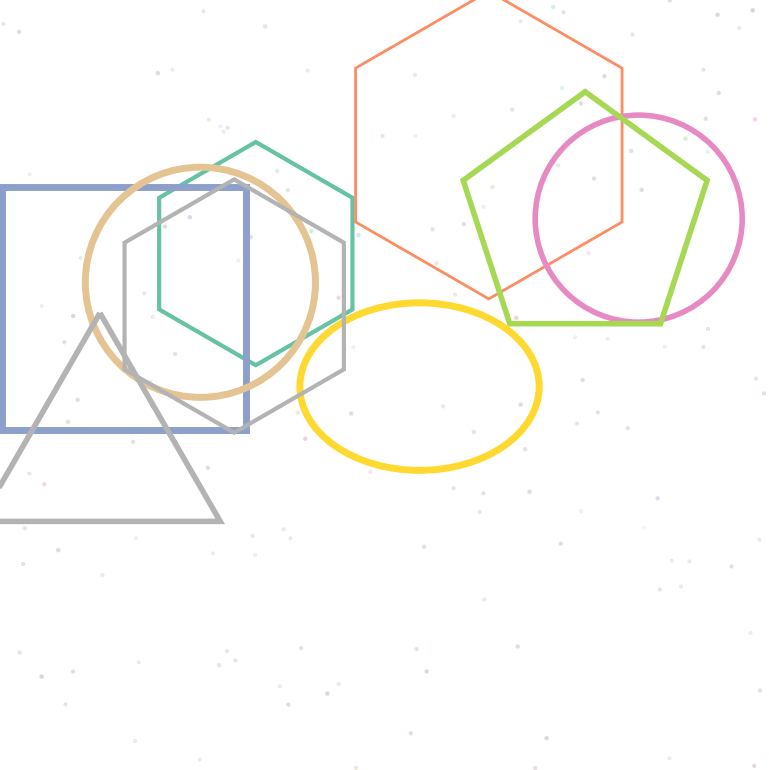[{"shape": "hexagon", "thickness": 1.5, "radius": 0.72, "center": [0.332, 0.671]}, {"shape": "hexagon", "thickness": 1, "radius": 1.0, "center": [0.635, 0.812]}, {"shape": "square", "thickness": 2.5, "radius": 0.79, "center": [0.161, 0.599]}, {"shape": "circle", "thickness": 2, "radius": 0.67, "center": [0.829, 0.716]}, {"shape": "pentagon", "thickness": 2, "radius": 0.83, "center": [0.76, 0.714]}, {"shape": "oval", "thickness": 2.5, "radius": 0.78, "center": [0.545, 0.498]}, {"shape": "circle", "thickness": 2.5, "radius": 0.75, "center": [0.26, 0.633]}, {"shape": "hexagon", "thickness": 1.5, "radius": 0.82, "center": [0.304, 0.603]}, {"shape": "triangle", "thickness": 2, "radius": 0.9, "center": [0.13, 0.413]}]